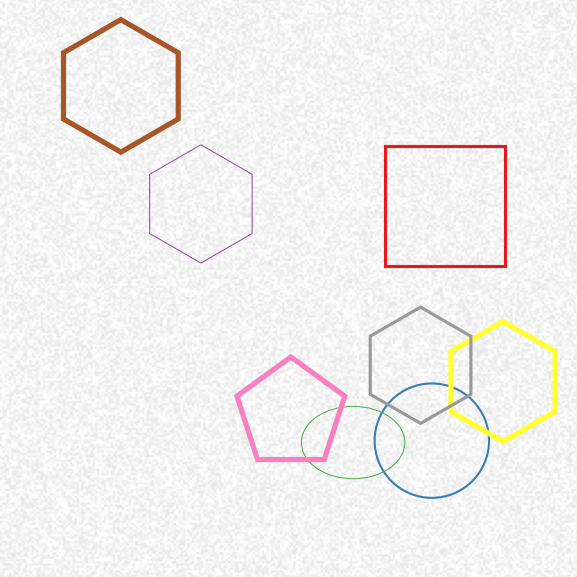[{"shape": "square", "thickness": 1.5, "radius": 0.52, "center": [0.77, 0.642]}, {"shape": "circle", "thickness": 1, "radius": 0.5, "center": [0.748, 0.236]}, {"shape": "oval", "thickness": 0.5, "radius": 0.45, "center": [0.611, 0.233]}, {"shape": "hexagon", "thickness": 0.5, "radius": 0.51, "center": [0.348, 0.646]}, {"shape": "hexagon", "thickness": 2.5, "radius": 0.52, "center": [0.871, 0.338]}, {"shape": "hexagon", "thickness": 2.5, "radius": 0.57, "center": [0.209, 0.85]}, {"shape": "pentagon", "thickness": 2.5, "radius": 0.49, "center": [0.504, 0.283]}, {"shape": "hexagon", "thickness": 1.5, "radius": 0.5, "center": [0.728, 0.367]}]